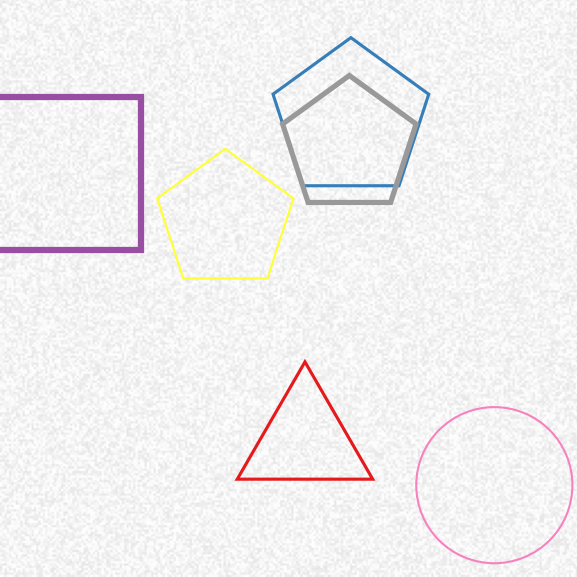[{"shape": "triangle", "thickness": 1.5, "radius": 0.68, "center": [0.528, 0.237]}, {"shape": "pentagon", "thickness": 1.5, "radius": 0.71, "center": [0.608, 0.792]}, {"shape": "square", "thickness": 3, "radius": 0.66, "center": [0.111, 0.698]}, {"shape": "pentagon", "thickness": 1, "radius": 0.62, "center": [0.39, 0.617]}, {"shape": "circle", "thickness": 1, "radius": 0.68, "center": [0.856, 0.159]}, {"shape": "pentagon", "thickness": 2.5, "radius": 0.61, "center": [0.605, 0.747]}]